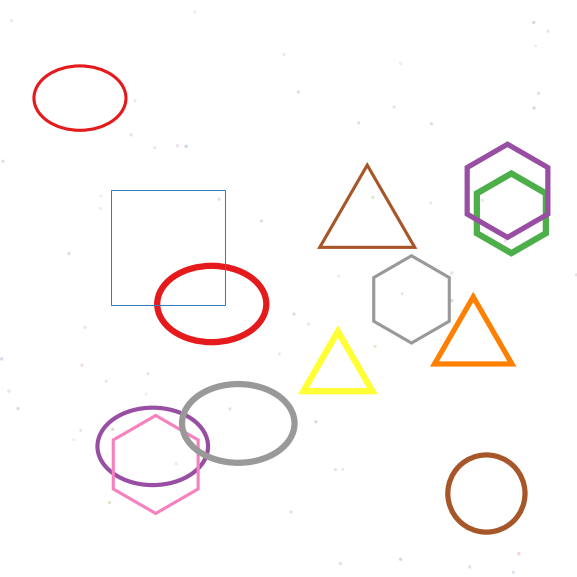[{"shape": "oval", "thickness": 1.5, "radius": 0.4, "center": [0.138, 0.829]}, {"shape": "oval", "thickness": 3, "radius": 0.47, "center": [0.367, 0.473]}, {"shape": "square", "thickness": 0.5, "radius": 0.5, "center": [0.291, 0.57]}, {"shape": "hexagon", "thickness": 3, "radius": 0.35, "center": [0.885, 0.63]}, {"shape": "oval", "thickness": 2, "radius": 0.48, "center": [0.265, 0.226]}, {"shape": "hexagon", "thickness": 2.5, "radius": 0.4, "center": [0.879, 0.669]}, {"shape": "triangle", "thickness": 2.5, "radius": 0.39, "center": [0.819, 0.408]}, {"shape": "triangle", "thickness": 3, "radius": 0.35, "center": [0.585, 0.356]}, {"shape": "triangle", "thickness": 1.5, "radius": 0.47, "center": [0.636, 0.618]}, {"shape": "circle", "thickness": 2.5, "radius": 0.33, "center": [0.842, 0.145]}, {"shape": "hexagon", "thickness": 1.5, "radius": 0.42, "center": [0.27, 0.195]}, {"shape": "oval", "thickness": 3, "radius": 0.49, "center": [0.413, 0.266]}, {"shape": "hexagon", "thickness": 1.5, "radius": 0.38, "center": [0.713, 0.481]}]